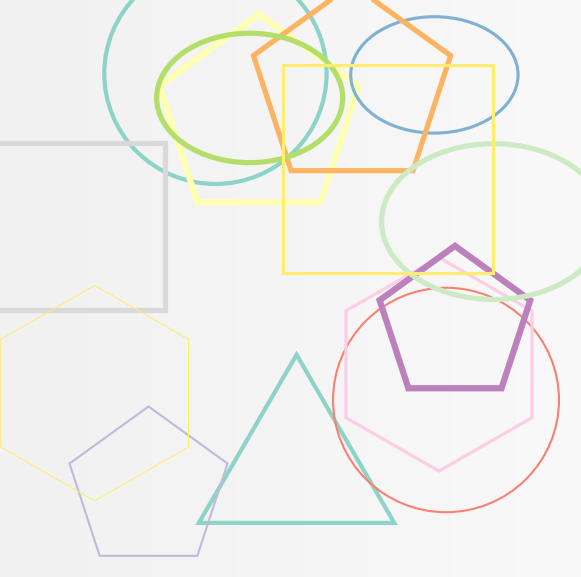[{"shape": "triangle", "thickness": 2, "radius": 0.97, "center": [0.51, 0.191]}, {"shape": "circle", "thickness": 2, "radius": 0.96, "center": [0.371, 0.872]}, {"shape": "pentagon", "thickness": 3, "radius": 0.9, "center": [0.446, 0.795]}, {"shape": "pentagon", "thickness": 1, "radius": 0.71, "center": [0.256, 0.152]}, {"shape": "circle", "thickness": 1, "radius": 0.97, "center": [0.767, 0.307]}, {"shape": "oval", "thickness": 1.5, "radius": 0.72, "center": [0.747, 0.869]}, {"shape": "pentagon", "thickness": 2.5, "radius": 0.89, "center": [0.606, 0.848]}, {"shape": "oval", "thickness": 2.5, "radius": 0.8, "center": [0.43, 0.83]}, {"shape": "hexagon", "thickness": 1.5, "radius": 0.92, "center": [0.755, 0.368]}, {"shape": "square", "thickness": 2.5, "radius": 0.73, "center": [0.14, 0.607]}, {"shape": "pentagon", "thickness": 3, "radius": 0.68, "center": [0.783, 0.437]}, {"shape": "oval", "thickness": 2.5, "radius": 0.96, "center": [0.849, 0.615]}, {"shape": "hexagon", "thickness": 0.5, "radius": 0.93, "center": [0.163, 0.318]}, {"shape": "square", "thickness": 1.5, "radius": 0.9, "center": [0.667, 0.706]}]